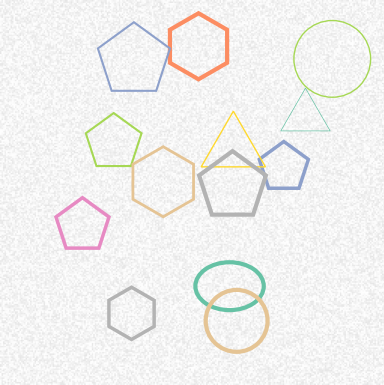[{"shape": "triangle", "thickness": 0.5, "radius": 0.37, "center": [0.793, 0.697]}, {"shape": "oval", "thickness": 3, "radius": 0.44, "center": [0.596, 0.257]}, {"shape": "hexagon", "thickness": 3, "radius": 0.43, "center": [0.516, 0.88]}, {"shape": "pentagon", "thickness": 1.5, "radius": 0.49, "center": [0.348, 0.844]}, {"shape": "pentagon", "thickness": 2.5, "radius": 0.34, "center": [0.737, 0.565]}, {"shape": "pentagon", "thickness": 2.5, "radius": 0.36, "center": [0.214, 0.414]}, {"shape": "circle", "thickness": 1, "radius": 0.5, "center": [0.863, 0.847]}, {"shape": "pentagon", "thickness": 1.5, "radius": 0.38, "center": [0.295, 0.63]}, {"shape": "triangle", "thickness": 1, "radius": 0.48, "center": [0.606, 0.615]}, {"shape": "hexagon", "thickness": 2, "radius": 0.45, "center": [0.424, 0.528]}, {"shape": "circle", "thickness": 3, "radius": 0.4, "center": [0.615, 0.167]}, {"shape": "pentagon", "thickness": 3, "radius": 0.46, "center": [0.604, 0.516]}, {"shape": "hexagon", "thickness": 2.5, "radius": 0.34, "center": [0.342, 0.186]}]